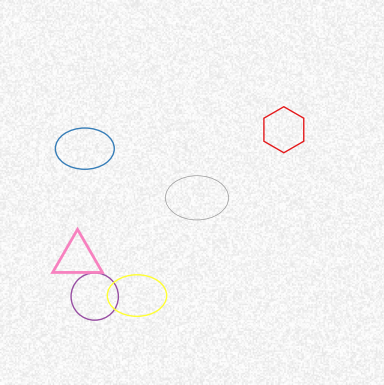[{"shape": "hexagon", "thickness": 1, "radius": 0.3, "center": [0.737, 0.663]}, {"shape": "oval", "thickness": 1, "radius": 0.38, "center": [0.22, 0.614]}, {"shape": "circle", "thickness": 1, "radius": 0.31, "center": [0.246, 0.23]}, {"shape": "oval", "thickness": 1, "radius": 0.39, "center": [0.356, 0.232]}, {"shape": "triangle", "thickness": 2, "radius": 0.37, "center": [0.201, 0.33]}, {"shape": "oval", "thickness": 0.5, "radius": 0.41, "center": [0.512, 0.486]}]